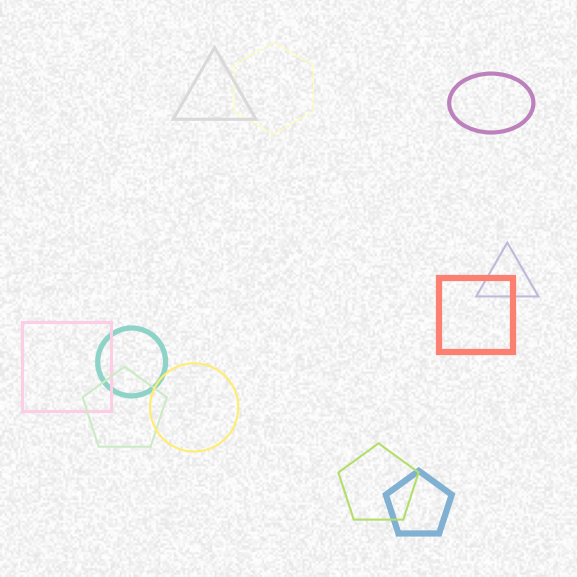[{"shape": "circle", "thickness": 2.5, "radius": 0.29, "center": [0.228, 0.372]}, {"shape": "hexagon", "thickness": 0.5, "radius": 0.4, "center": [0.474, 0.846]}, {"shape": "triangle", "thickness": 1, "radius": 0.31, "center": [0.878, 0.517]}, {"shape": "square", "thickness": 3, "radius": 0.32, "center": [0.825, 0.454]}, {"shape": "pentagon", "thickness": 3, "radius": 0.3, "center": [0.725, 0.124]}, {"shape": "pentagon", "thickness": 1, "radius": 0.37, "center": [0.655, 0.158]}, {"shape": "square", "thickness": 1.5, "radius": 0.38, "center": [0.115, 0.364]}, {"shape": "triangle", "thickness": 1.5, "radius": 0.41, "center": [0.372, 0.834]}, {"shape": "oval", "thickness": 2, "radius": 0.36, "center": [0.851, 0.821]}, {"shape": "pentagon", "thickness": 1, "radius": 0.38, "center": [0.216, 0.288]}, {"shape": "circle", "thickness": 1, "radius": 0.38, "center": [0.336, 0.294]}]